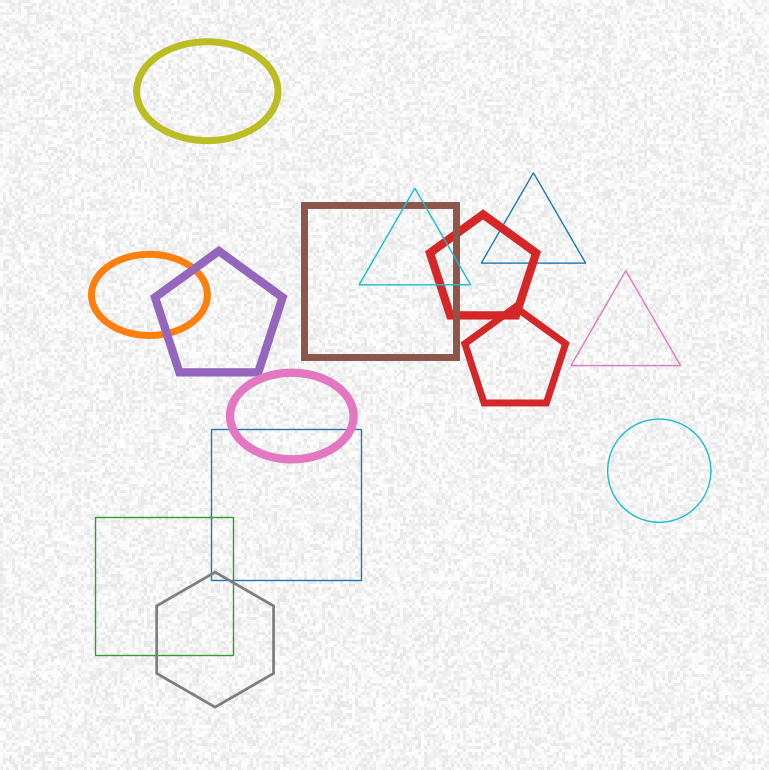[{"shape": "triangle", "thickness": 0.5, "radius": 0.39, "center": [0.693, 0.697]}, {"shape": "square", "thickness": 0.5, "radius": 0.49, "center": [0.371, 0.345]}, {"shape": "oval", "thickness": 2.5, "radius": 0.38, "center": [0.194, 0.617]}, {"shape": "square", "thickness": 0.5, "radius": 0.45, "center": [0.213, 0.239]}, {"shape": "pentagon", "thickness": 2.5, "radius": 0.34, "center": [0.669, 0.532]}, {"shape": "pentagon", "thickness": 3, "radius": 0.36, "center": [0.627, 0.649]}, {"shape": "pentagon", "thickness": 3, "radius": 0.44, "center": [0.284, 0.587]}, {"shape": "square", "thickness": 2.5, "radius": 0.49, "center": [0.493, 0.635]}, {"shape": "oval", "thickness": 3, "radius": 0.4, "center": [0.379, 0.46]}, {"shape": "triangle", "thickness": 0.5, "radius": 0.41, "center": [0.813, 0.566]}, {"shape": "hexagon", "thickness": 1, "radius": 0.44, "center": [0.279, 0.169]}, {"shape": "oval", "thickness": 2.5, "radius": 0.46, "center": [0.269, 0.882]}, {"shape": "triangle", "thickness": 0.5, "radius": 0.42, "center": [0.539, 0.672]}, {"shape": "circle", "thickness": 0.5, "radius": 0.34, "center": [0.856, 0.389]}]